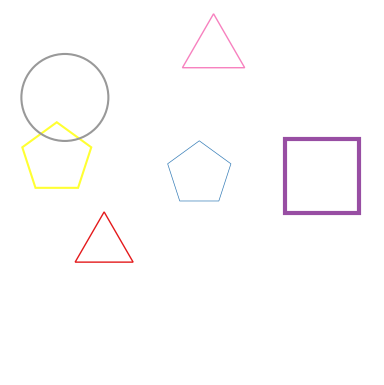[{"shape": "triangle", "thickness": 1, "radius": 0.43, "center": [0.27, 0.363]}, {"shape": "pentagon", "thickness": 0.5, "radius": 0.43, "center": [0.518, 0.548]}, {"shape": "square", "thickness": 3, "radius": 0.48, "center": [0.836, 0.544]}, {"shape": "pentagon", "thickness": 1.5, "radius": 0.47, "center": [0.147, 0.588]}, {"shape": "triangle", "thickness": 1, "radius": 0.47, "center": [0.555, 0.871]}, {"shape": "circle", "thickness": 1.5, "radius": 0.56, "center": [0.169, 0.747]}]